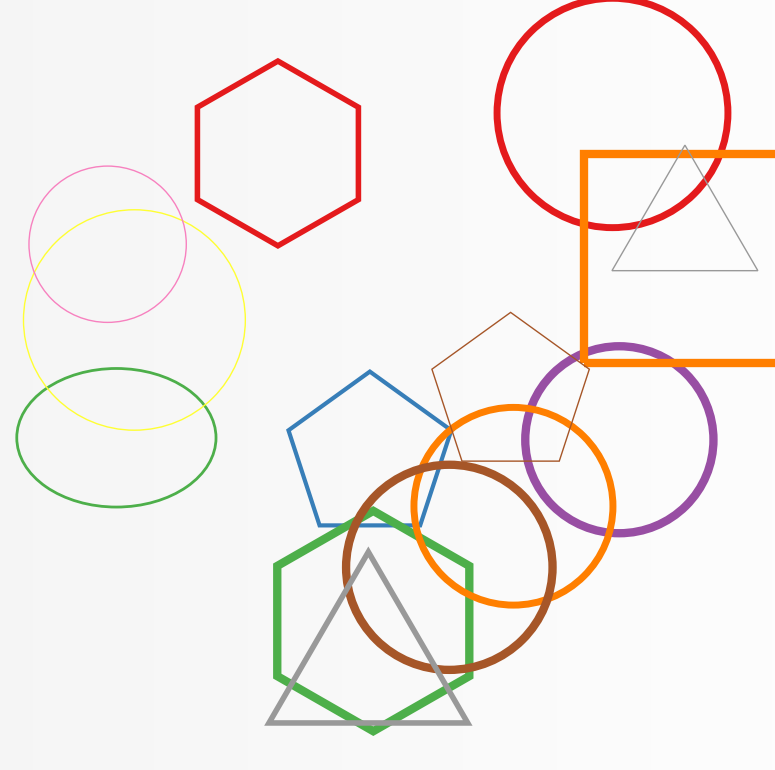[{"shape": "circle", "thickness": 2.5, "radius": 0.74, "center": [0.79, 0.853]}, {"shape": "hexagon", "thickness": 2, "radius": 0.6, "center": [0.359, 0.801]}, {"shape": "pentagon", "thickness": 1.5, "radius": 0.55, "center": [0.477, 0.407]}, {"shape": "oval", "thickness": 1, "radius": 0.64, "center": [0.15, 0.431]}, {"shape": "hexagon", "thickness": 3, "radius": 0.72, "center": [0.482, 0.193]}, {"shape": "circle", "thickness": 3, "radius": 0.61, "center": [0.799, 0.429]}, {"shape": "square", "thickness": 3, "radius": 0.68, "center": [0.889, 0.664]}, {"shape": "circle", "thickness": 2.5, "radius": 0.64, "center": [0.663, 0.343]}, {"shape": "circle", "thickness": 0.5, "radius": 0.72, "center": [0.173, 0.584]}, {"shape": "pentagon", "thickness": 0.5, "radius": 0.53, "center": [0.659, 0.488]}, {"shape": "circle", "thickness": 3, "radius": 0.67, "center": [0.58, 0.263]}, {"shape": "circle", "thickness": 0.5, "radius": 0.51, "center": [0.139, 0.683]}, {"shape": "triangle", "thickness": 2, "radius": 0.74, "center": [0.475, 0.135]}, {"shape": "triangle", "thickness": 0.5, "radius": 0.54, "center": [0.884, 0.703]}]